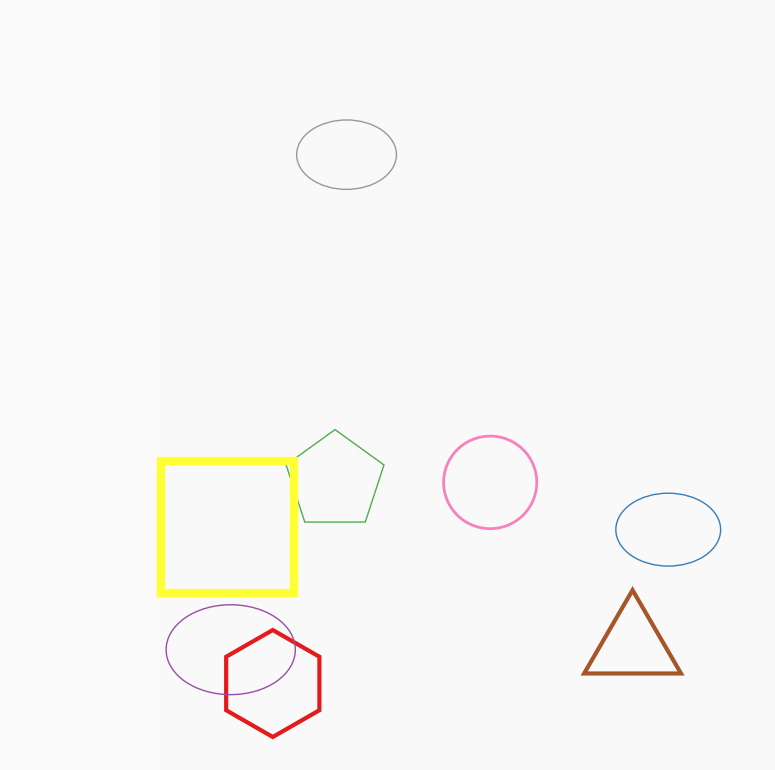[{"shape": "hexagon", "thickness": 1.5, "radius": 0.35, "center": [0.352, 0.112]}, {"shape": "oval", "thickness": 0.5, "radius": 0.34, "center": [0.862, 0.312]}, {"shape": "pentagon", "thickness": 0.5, "radius": 0.33, "center": [0.432, 0.376]}, {"shape": "oval", "thickness": 0.5, "radius": 0.42, "center": [0.298, 0.156]}, {"shape": "square", "thickness": 3, "radius": 0.43, "center": [0.293, 0.316]}, {"shape": "triangle", "thickness": 1.5, "radius": 0.36, "center": [0.816, 0.161]}, {"shape": "circle", "thickness": 1, "radius": 0.3, "center": [0.633, 0.374]}, {"shape": "oval", "thickness": 0.5, "radius": 0.32, "center": [0.447, 0.799]}]